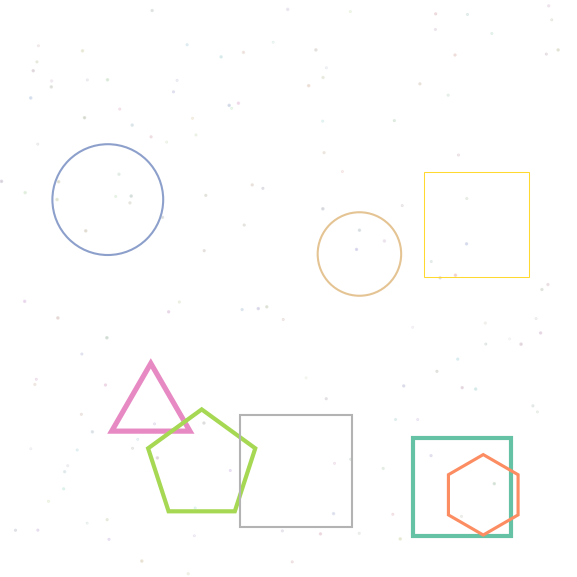[{"shape": "square", "thickness": 2, "radius": 0.42, "center": [0.799, 0.155]}, {"shape": "hexagon", "thickness": 1.5, "radius": 0.35, "center": [0.837, 0.142]}, {"shape": "circle", "thickness": 1, "radius": 0.48, "center": [0.187, 0.653]}, {"shape": "triangle", "thickness": 2.5, "radius": 0.39, "center": [0.261, 0.292]}, {"shape": "pentagon", "thickness": 2, "radius": 0.49, "center": [0.349, 0.193]}, {"shape": "square", "thickness": 0.5, "radius": 0.46, "center": [0.825, 0.61]}, {"shape": "circle", "thickness": 1, "radius": 0.36, "center": [0.622, 0.559]}, {"shape": "square", "thickness": 1, "radius": 0.49, "center": [0.512, 0.184]}]